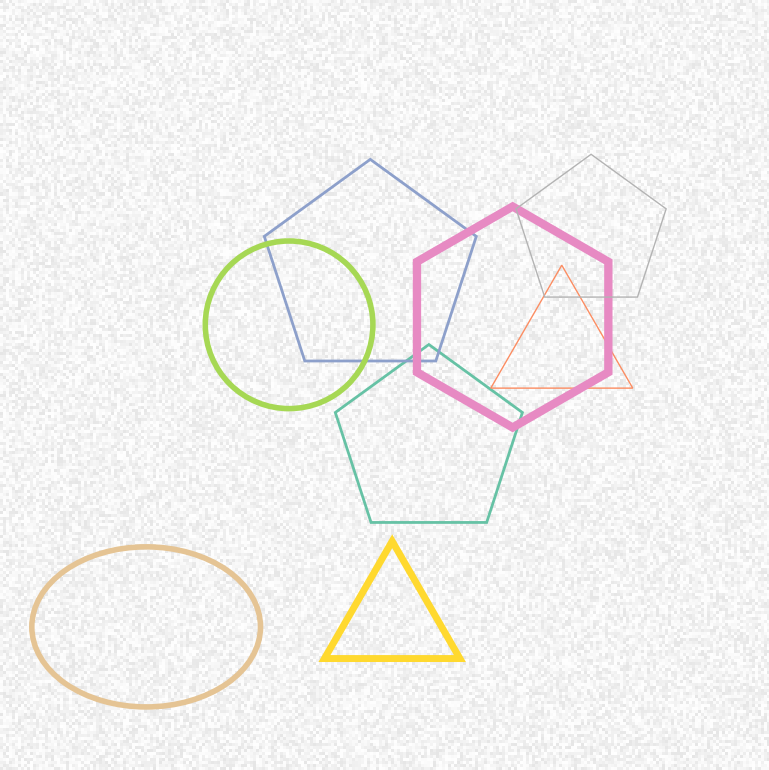[{"shape": "pentagon", "thickness": 1, "radius": 0.64, "center": [0.557, 0.425]}, {"shape": "triangle", "thickness": 0.5, "radius": 0.53, "center": [0.73, 0.549]}, {"shape": "pentagon", "thickness": 1, "radius": 0.72, "center": [0.481, 0.648]}, {"shape": "hexagon", "thickness": 3, "radius": 0.72, "center": [0.666, 0.588]}, {"shape": "circle", "thickness": 2, "radius": 0.54, "center": [0.375, 0.578]}, {"shape": "triangle", "thickness": 2.5, "radius": 0.51, "center": [0.509, 0.196]}, {"shape": "oval", "thickness": 2, "radius": 0.74, "center": [0.19, 0.186]}, {"shape": "pentagon", "thickness": 0.5, "radius": 0.51, "center": [0.768, 0.697]}]